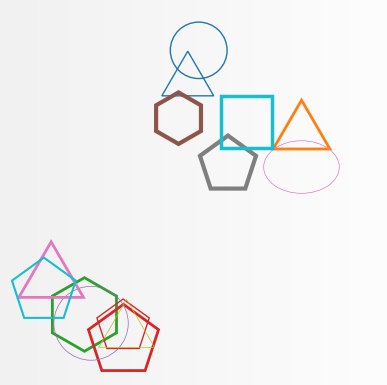[{"shape": "circle", "thickness": 1, "radius": 0.37, "center": [0.513, 0.869]}, {"shape": "triangle", "thickness": 1, "radius": 0.39, "center": [0.485, 0.79]}, {"shape": "triangle", "thickness": 2, "radius": 0.42, "center": [0.778, 0.655]}, {"shape": "hexagon", "thickness": 2, "radius": 0.48, "center": [0.218, 0.183]}, {"shape": "pentagon", "thickness": 1, "radius": 0.35, "center": [0.318, 0.152]}, {"shape": "pentagon", "thickness": 2, "radius": 0.48, "center": [0.319, 0.114]}, {"shape": "circle", "thickness": 0.5, "radius": 0.48, "center": [0.235, 0.16]}, {"shape": "hexagon", "thickness": 3, "radius": 0.33, "center": [0.461, 0.693]}, {"shape": "oval", "thickness": 0.5, "radius": 0.49, "center": [0.778, 0.566]}, {"shape": "triangle", "thickness": 2, "radius": 0.48, "center": [0.132, 0.276]}, {"shape": "pentagon", "thickness": 3, "radius": 0.38, "center": [0.588, 0.572]}, {"shape": "triangle", "thickness": 0.5, "radius": 0.42, "center": [0.327, 0.139]}, {"shape": "pentagon", "thickness": 1.5, "radius": 0.43, "center": [0.113, 0.244]}, {"shape": "square", "thickness": 2.5, "radius": 0.33, "center": [0.636, 0.683]}]